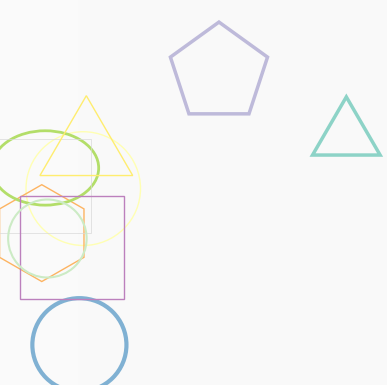[{"shape": "triangle", "thickness": 2.5, "radius": 0.5, "center": [0.894, 0.648]}, {"shape": "circle", "thickness": 1, "radius": 0.74, "center": [0.215, 0.51]}, {"shape": "pentagon", "thickness": 2.5, "radius": 0.66, "center": [0.565, 0.811]}, {"shape": "circle", "thickness": 3, "radius": 0.61, "center": [0.205, 0.104]}, {"shape": "hexagon", "thickness": 1, "radius": 0.63, "center": [0.108, 0.394]}, {"shape": "oval", "thickness": 2, "radius": 0.69, "center": [0.117, 0.564]}, {"shape": "square", "thickness": 0.5, "radius": 0.61, "center": [0.113, 0.516]}, {"shape": "square", "thickness": 1, "radius": 0.67, "center": [0.187, 0.356]}, {"shape": "circle", "thickness": 1.5, "radius": 0.51, "center": [0.122, 0.381]}, {"shape": "triangle", "thickness": 1, "radius": 0.69, "center": [0.223, 0.613]}]